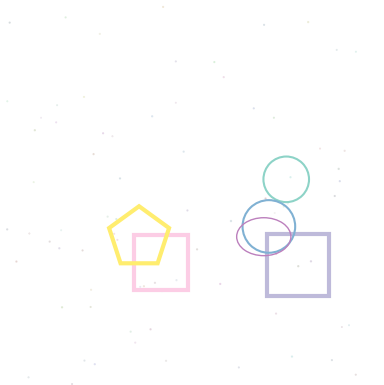[{"shape": "circle", "thickness": 1.5, "radius": 0.3, "center": [0.743, 0.534]}, {"shape": "square", "thickness": 3, "radius": 0.4, "center": [0.775, 0.312]}, {"shape": "circle", "thickness": 1.5, "radius": 0.34, "center": [0.698, 0.412]}, {"shape": "square", "thickness": 3, "radius": 0.35, "center": [0.419, 0.318]}, {"shape": "oval", "thickness": 1, "radius": 0.35, "center": [0.685, 0.385]}, {"shape": "pentagon", "thickness": 3, "radius": 0.41, "center": [0.361, 0.382]}]